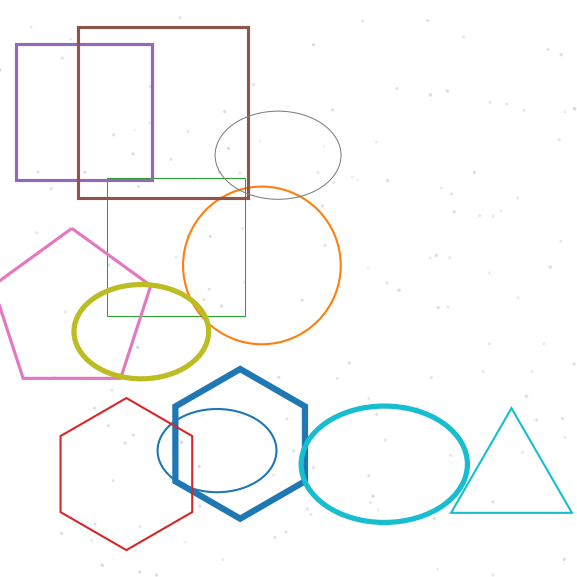[{"shape": "hexagon", "thickness": 3, "radius": 0.65, "center": [0.416, 0.231]}, {"shape": "oval", "thickness": 1, "radius": 0.51, "center": [0.376, 0.219]}, {"shape": "circle", "thickness": 1, "radius": 0.68, "center": [0.454, 0.54]}, {"shape": "square", "thickness": 0.5, "radius": 0.6, "center": [0.305, 0.571]}, {"shape": "hexagon", "thickness": 1, "radius": 0.66, "center": [0.219, 0.178]}, {"shape": "square", "thickness": 1.5, "radius": 0.59, "center": [0.146, 0.805]}, {"shape": "square", "thickness": 1.5, "radius": 0.74, "center": [0.282, 0.804]}, {"shape": "pentagon", "thickness": 1.5, "radius": 0.72, "center": [0.124, 0.46]}, {"shape": "oval", "thickness": 0.5, "radius": 0.55, "center": [0.482, 0.73]}, {"shape": "oval", "thickness": 2.5, "radius": 0.58, "center": [0.245, 0.425]}, {"shape": "triangle", "thickness": 1, "radius": 0.6, "center": [0.886, 0.172]}, {"shape": "oval", "thickness": 2.5, "radius": 0.72, "center": [0.665, 0.195]}]